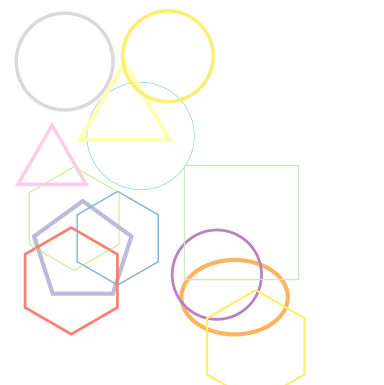[{"shape": "circle", "thickness": 0.5, "radius": 0.7, "center": [0.365, 0.647]}, {"shape": "triangle", "thickness": 3, "radius": 0.67, "center": [0.324, 0.704]}, {"shape": "pentagon", "thickness": 3, "radius": 0.67, "center": [0.215, 0.345]}, {"shape": "hexagon", "thickness": 2, "radius": 0.69, "center": [0.185, 0.27]}, {"shape": "hexagon", "thickness": 1, "radius": 0.61, "center": [0.306, 0.381]}, {"shape": "oval", "thickness": 3, "radius": 0.69, "center": [0.609, 0.228]}, {"shape": "hexagon", "thickness": 0.5, "radius": 0.67, "center": [0.192, 0.432]}, {"shape": "triangle", "thickness": 2.5, "radius": 0.51, "center": [0.135, 0.572]}, {"shape": "circle", "thickness": 2.5, "radius": 0.63, "center": [0.168, 0.84]}, {"shape": "circle", "thickness": 2, "radius": 0.58, "center": [0.563, 0.287]}, {"shape": "square", "thickness": 1, "radius": 0.74, "center": [0.626, 0.424]}, {"shape": "circle", "thickness": 2.5, "radius": 0.59, "center": [0.436, 0.854]}, {"shape": "hexagon", "thickness": 1.5, "radius": 0.73, "center": [0.664, 0.1]}]